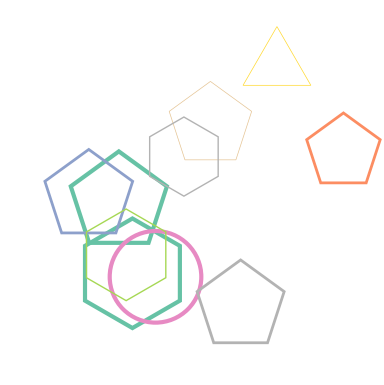[{"shape": "hexagon", "thickness": 3, "radius": 0.71, "center": [0.344, 0.29]}, {"shape": "pentagon", "thickness": 3, "radius": 0.66, "center": [0.309, 0.475]}, {"shape": "pentagon", "thickness": 2, "radius": 0.5, "center": [0.892, 0.606]}, {"shape": "pentagon", "thickness": 2, "radius": 0.6, "center": [0.231, 0.492]}, {"shape": "circle", "thickness": 3, "radius": 0.59, "center": [0.404, 0.281]}, {"shape": "hexagon", "thickness": 1, "radius": 0.59, "center": [0.328, 0.338]}, {"shape": "triangle", "thickness": 0.5, "radius": 0.51, "center": [0.719, 0.829]}, {"shape": "pentagon", "thickness": 0.5, "radius": 0.56, "center": [0.547, 0.676]}, {"shape": "pentagon", "thickness": 2, "radius": 0.59, "center": [0.625, 0.206]}, {"shape": "hexagon", "thickness": 1, "radius": 0.51, "center": [0.478, 0.593]}]